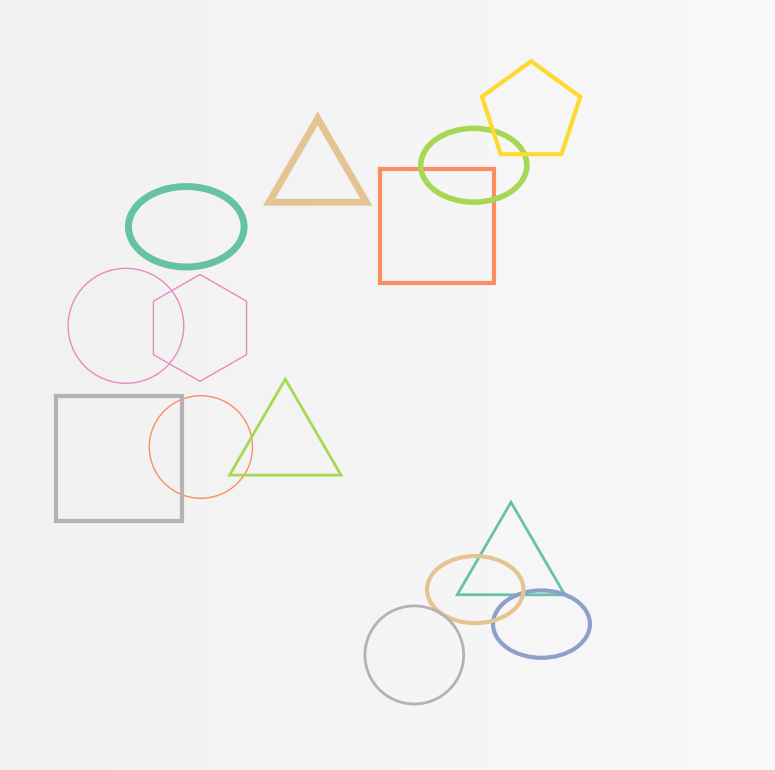[{"shape": "triangle", "thickness": 1, "radius": 0.4, "center": [0.659, 0.268]}, {"shape": "oval", "thickness": 2.5, "radius": 0.37, "center": [0.24, 0.706]}, {"shape": "circle", "thickness": 0.5, "radius": 0.33, "center": [0.259, 0.419]}, {"shape": "square", "thickness": 1.5, "radius": 0.37, "center": [0.564, 0.707]}, {"shape": "oval", "thickness": 1.5, "radius": 0.31, "center": [0.699, 0.189]}, {"shape": "circle", "thickness": 0.5, "radius": 0.37, "center": [0.162, 0.577]}, {"shape": "hexagon", "thickness": 0.5, "radius": 0.35, "center": [0.258, 0.574]}, {"shape": "triangle", "thickness": 1, "radius": 0.42, "center": [0.368, 0.424]}, {"shape": "oval", "thickness": 2, "radius": 0.34, "center": [0.611, 0.785]}, {"shape": "pentagon", "thickness": 1.5, "radius": 0.33, "center": [0.685, 0.854]}, {"shape": "oval", "thickness": 1.5, "radius": 0.31, "center": [0.613, 0.234]}, {"shape": "triangle", "thickness": 2.5, "radius": 0.36, "center": [0.41, 0.774]}, {"shape": "circle", "thickness": 1, "radius": 0.32, "center": [0.535, 0.149]}, {"shape": "square", "thickness": 1.5, "radius": 0.41, "center": [0.154, 0.405]}]